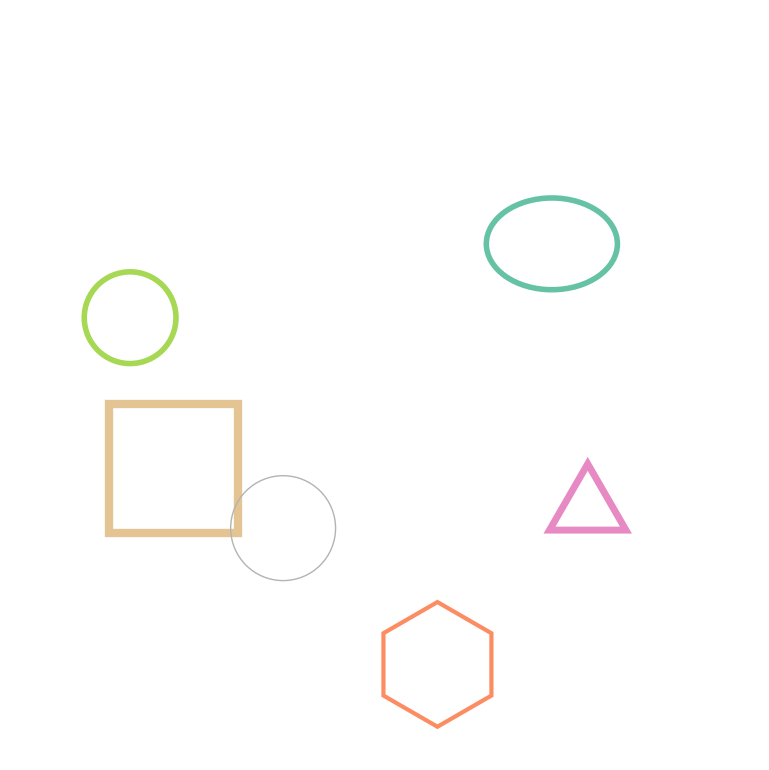[{"shape": "oval", "thickness": 2, "radius": 0.43, "center": [0.717, 0.683]}, {"shape": "hexagon", "thickness": 1.5, "radius": 0.4, "center": [0.568, 0.137]}, {"shape": "triangle", "thickness": 2.5, "radius": 0.29, "center": [0.763, 0.34]}, {"shape": "circle", "thickness": 2, "radius": 0.3, "center": [0.169, 0.587]}, {"shape": "square", "thickness": 3, "radius": 0.42, "center": [0.225, 0.392]}, {"shape": "circle", "thickness": 0.5, "radius": 0.34, "center": [0.368, 0.314]}]